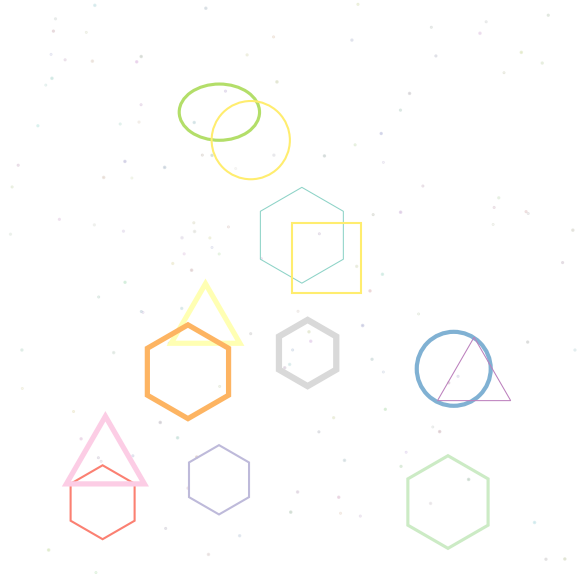[{"shape": "hexagon", "thickness": 0.5, "radius": 0.41, "center": [0.523, 0.592]}, {"shape": "triangle", "thickness": 2.5, "radius": 0.34, "center": [0.356, 0.439]}, {"shape": "hexagon", "thickness": 1, "radius": 0.3, "center": [0.379, 0.168]}, {"shape": "hexagon", "thickness": 1, "radius": 0.32, "center": [0.178, 0.129]}, {"shape": "circle", "thickness": 2, "radius": 0.32, "center": [0.786, 0.361]}, {"shape": "hexagon", "thickness": 2.5, "radius": 0.41, "center": [0.325, 0.355]}, {"shape": "oval", "thickness": 1.5, "radius": 0.35, "center": [0.38, 0.805]}, {"shape": "triangle", "thickness": 2.5, "radius": 0.39, "center": [0.183, 0.2]}, {"shape": "hexagon", "thickness": 3, "radius": 0.29, "center": [0.533, 0.388]}, {"shape": "triangle", "thickness": 0.5, "radius": 0.37, "center": [0.821, 0.342]}, {"shape": "hexagon", "thickness": 1.5, "radius": 0.4, "center": [0.776, 0.13]}, {"shape": "square", "thickness": 1, "radius": 0.3, "center": [0.565, 0.552]}, {"shape": "circle", "thickness": 1, "radius": 0.34, "center": [0.434, 0.756]}]